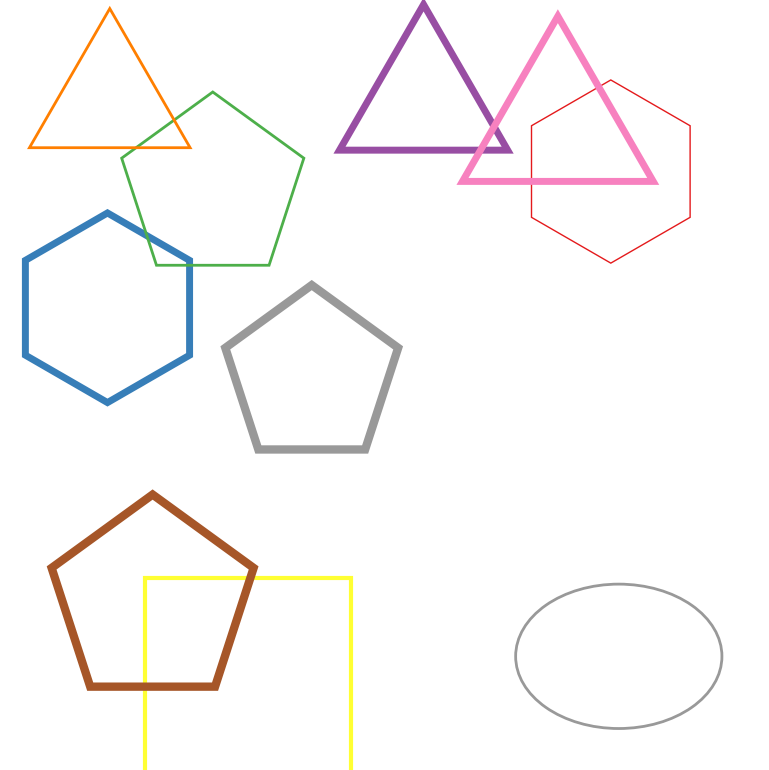[{"shape": "hexagon", "thickness": 0.5, "radius": 0.59, "center": [0.793, 0.777]}, {"shape": "hexagon", "thickness": 2.5, "radius": 0.62, "center": [0.14, 0.6]}, {"shape": "pentagon", "thickness": 1, "radius": 0.62, "center": [0.276, 0.756]}, {"shape": "triangle", "thickness": 2.5, "radius": 0.63, "center": [0.55, 0.868]}, {"shape": "triangle", "thickness": 1, "radius": 0.6, "center": [0.143, 0.868]}, {"shape": "square", "thickness": 1.5, "radius": 0.67, "center": [0.322, 0.116]}, {"shape": "pentagon", "thickness": 3, "radius": 0.69, "center": [0.198, 0.22]}, {"shape": "triangle", "thickness": 2.5, "radius": 0.72, "center": [0.724, 0.836]}, {"shape": "pentagon", "thickness": 3, "radius": 0.59, "center": [0.405, 0.512]}, {"shape": "oval", "thickness": 1, "radius": 0.67, "center": [0.804, 0.148]}]